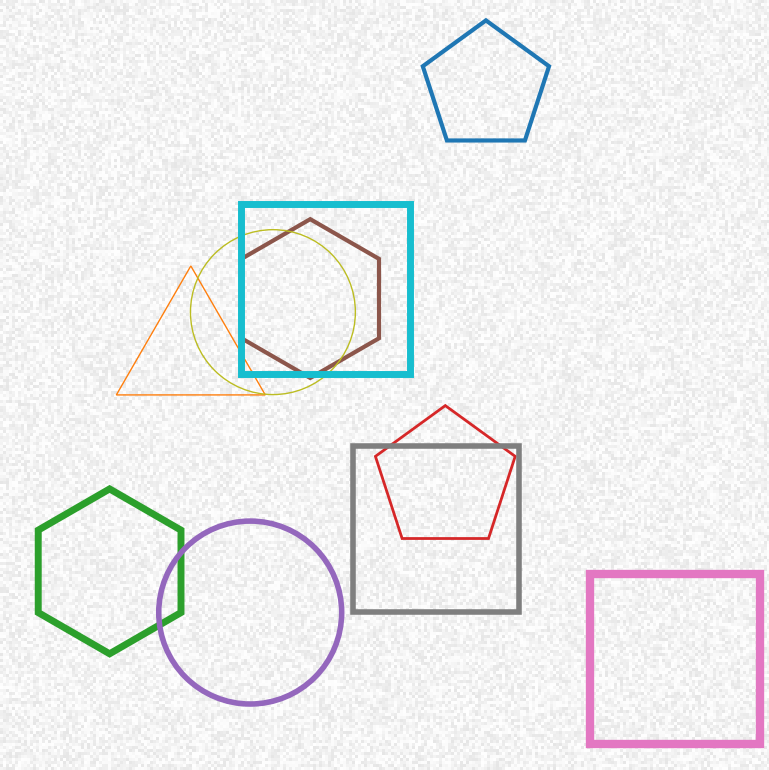[{"shape": "pentagon", "thickness": 1.5, "radius": 0.43, "center": [0.631, 0.887]}, {"shape": "triangle", "thickness": 0.5, "radius": 0.56, "center": [0.248, 0.543]}, {"shape": "hexagon", "thickness": 2.5, "radius": 0.54, "center": [0.142, 0.258]}, {"shape": "pentagon", "thickness": 1, "radius": 0.48, "center": [0.578, 0.378]}, {"shape": "circle", "thickness": 2, "radius": 0.59, "center": [0.325, 0.204]}, {"shape": "hexagon", "thickness": 1.5, "radius": 0.52, "center": [0.403, 0.612]}, {"shape": "square", "thickness": 3, "radius": 0.55, "center": [0.876, 0.144]}, {"shape": "square", "thickness": 2, "radius": 0.54, "center": [0.566, 0.313]}, {"shape": "circle", "thickness": 0.5, "radius": 0.54, "center": [0.354, 0.595]}, {"shape": "square", "thickness": 2.5, "radius": 0.55, "center": [0.423, 0.625]}]